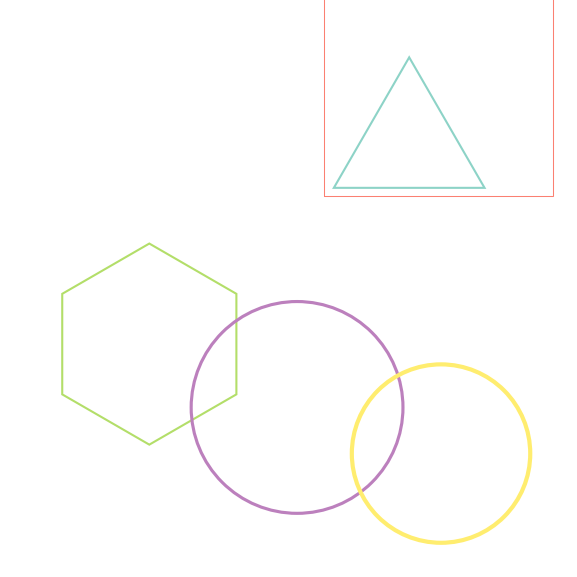[{"shape": "triangle", "thickness": 1, "radius": 0.75, "center": [0.709, 0.749]}, {"shape": "square", "thickness": 0.5, "radius": 0.99, "center": [0.76, 0.858]}, {"shape": "hexagon", "thickness": 1, "radius": 0.87, "center": [0.259, 0.403]}, {"shape": "circle", "thickness": 1.5, "radius": 0.92, "center": [0.514, 0.294]}, {"shape": "circle", "thickness": 2, "radius": 0.77, "center": [0.764, 0.214]}]